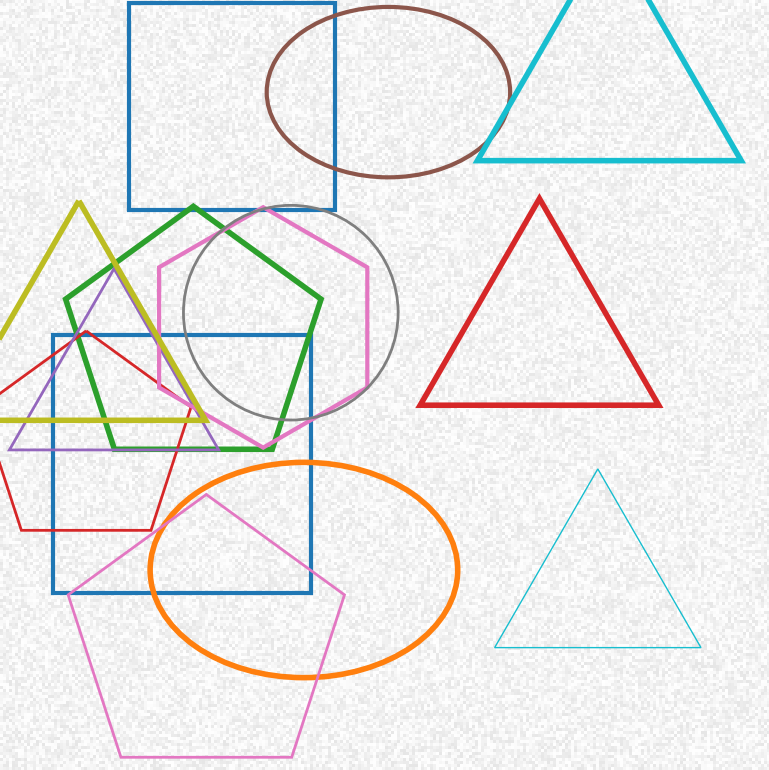[{"shape": "square", "thickness": 1.5, "radius": 0.84, "center": [0.236, 0.397]}, {"shape": "square", "thickness": 1.5, "radius": 0.67, "center": [0.301, 0.861]}, {"shape": "oval", "thickness": 2, "radius": 1.0, "center": [0.395, 0.26]}, {"shape": "pentagon", "thickness": 2, "radius": 0.87, "center": [0.251, 0.558]}, {"shape": "triangle", "thickness": 2, "radius": 0.89, "center": [0.701, 0.563]}, {"shape": "pentagon", "thickness": 1, "radius": 0.72, "center": [0.112, 0.427]}, {"shape": "triangle", "thickness": 1, "radius": 0.78, "center": [0.148, 0.494]}, {"shape": "oval", "thickness": 1.5, "radius": 0.79, "center": [0.504, 0.88]}, {"shape": "pentagon", "thickness": 1, "radius": 0.94, "center": [0.268, 0.169]}, {"shape": "hexagon", "thickness": 1.5, "radius": 0.78, "center": [0.342, 0.575]}, {"shape": "circle", "thickness": 1, "radius": 0.7, "center": [0.378, 0.594]}, {"shape": "triangle", "thickness": 2, "radius": 0.95, "center": [0.102, 0.549]}, {"shape": "triangle", "thickness": 0.5, "radius": 0.77, "center": [0.776, 0.236]}, {"shape": "triangle", "thickness": 2, "radius": 0.99, "center": [0.791, 0.89]}]